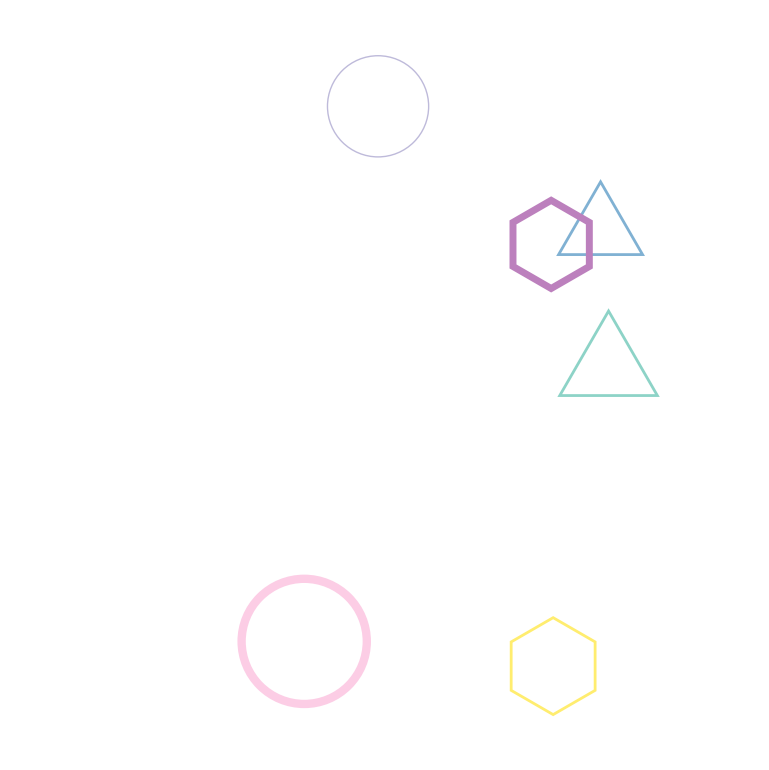[{"shape": "triangle", "thickness": 1, "radius": 0.37, "center": [0.79, 0.523]}, {"shape": "circle", "thickness": 0.5, "radius": 0.33, "center": [0.491, 0.862]}, {"shape": "triangle", "thickness": 1, "radius": 0.31, "center": [0.78, 0.701]}, {"shape": "circle", "thickness": 3, "radius": 0.41, "center": [0.395, 0.167]}, {"shape": "hexagon", "thickness": 2.5, "radius": 0.29, "center": [0.716, 0.683]}, {"shape": "hexagon", "thickness": 1, "radius": 0.31, "center": [0.718, 0.135]}]